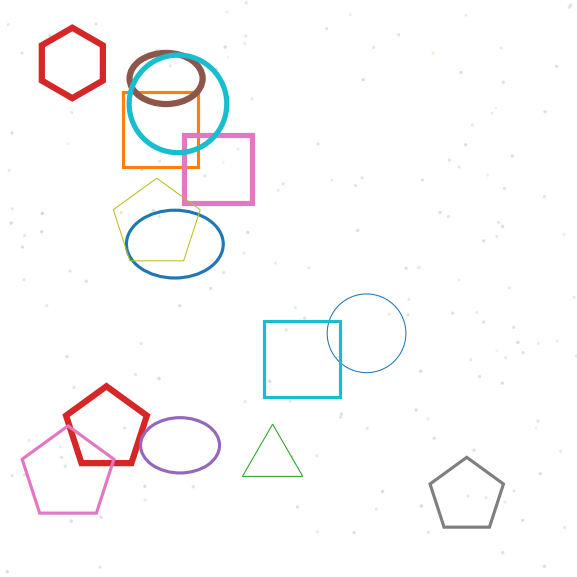[{"shape": "oval", "thickness": 1.5, "radius": 0.42, "center": [0.303, 0.576]}, {"shape": "circle", "thickness": 0.5, "radius": 0.34, "center": [0.635, 0.422]}, {"shape": "square", "thickness": 1.5, "radius": 0.32, "center": [0.279, 0.775]}, {"shape": "triangle", "thickness": 0.5, "radius": 0.3, "center": [0.472, 0.204]}, {"shape": "hexagon", "thickness": 3, "radius": 0.31, "center": [0.125, 0.89]}, {"shape": "pentagon", "thickness": 3, "radius": 0.37, "center": [0.184, 0.257]}, {"shape": "oval", "thickness": 1.5, "radius": 0.34, "center": [0.312, 0.228]}, {"shape": "oval", "thickness": 3, "radius": 0.32, "center": [0.288, 0.863]}, {"shape": "pentagon", "thickness": 1.5, "radius": 0.42, "center": [0.118, 0.178]}, {"shape": "square", "thickness": 2.5, "radius": 0.29, "center": [0.377, 0.707]}, {"shape": "pentagon", "thickness": 1.5, "radius": 0.33, "center": [0.808, 0.14]}, {"shape": "pentagon", "thickness": 0.5, "radius": 0.4, "center": [0.271, 0.611]}, {"shape": "circle", "thickness": 2.5, "radius": 0.42, "center": [0.308, 0.819]}, {"shape": "square", "thickness": 1.5, "radius": 0.33, "center": [0.523, 0.378]}]